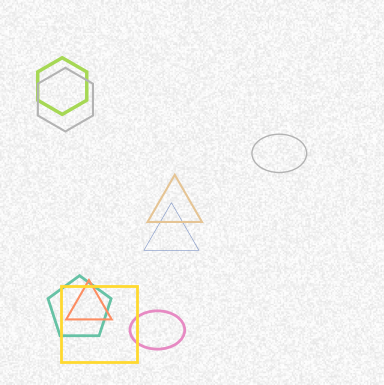[{"shape": "pentagon", "thickness": 2, "radius": 0.43, "center": [0.207, 0.198]}, {"shape": "triangle", "thickness": 1.5, "radius": 0.34, "center": [0.231, 0.204]}, {"shape": "triangle", "thickness": 0.5, "radius": 0.41, "center": [0.445, 0.391]}, {"shape": "oval", "thickness": 2, "radius": 0.36, "center": [0.409, 0.143]}, {"shape": "hexagon", "thickness": 2.5, "radius": 0.37, "center": [0.162, 0.776]}, {"shape": "square", "thickness": 2, "radius": 0.49, "center": [0.257, 0.158]}, {"shape": "triangle", "thickness": 1.5, "radius": 0.41, "center": [0.454, 0.464]}, {"shape": "oval", "thickness": 1, "radius": 0.36, "center": [0.725, 0.602]}, {"shape": "hexagon", "thickness": 1.5, "radius": 0.41, "center": [0.17, 0.741]}]